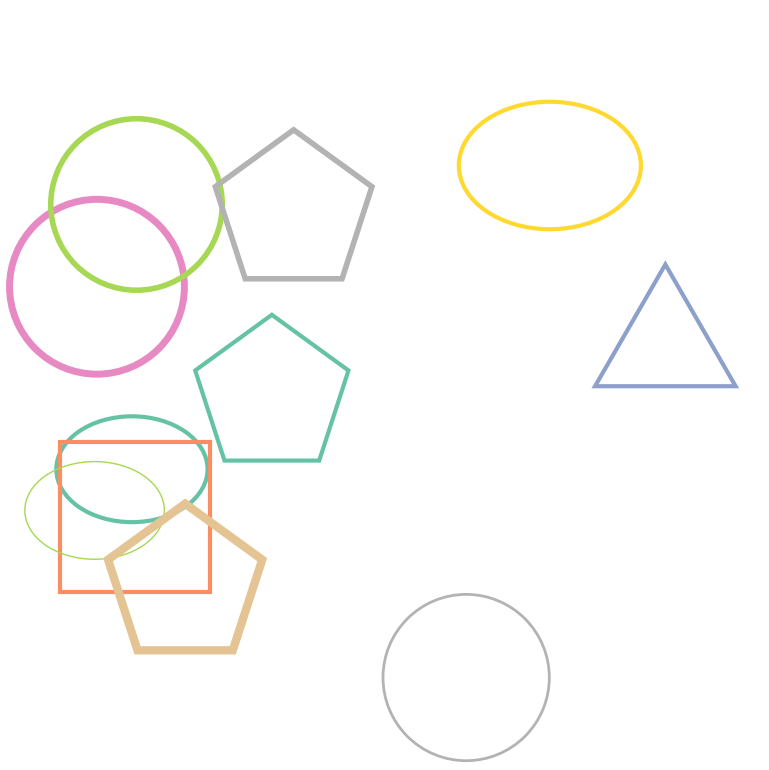[{"shape": "oval", "thickness": 1.5, "radius": 0.49, "center": [0.171, 0.391]}, {"shape": "pentagon", "thickness": 1.5, "radius": 0.52, "center": [0.353, 0.487]}, {"shape": "square", "thickness": 1.5, "radius": 0.49, "center": [0.175, 0.329]}, {"shape": "triangle", "thickness": 1.5, "radius": 0.53, "center": [0.864, 0.551]}, {"shape": "circle", "thickness": 2.5, "radius": 0.57, "center": [0.126, 0.628]}, {"shape": "circle", "thickness": 2, "radius": 0.56, "center": [0.177, 0.734]}, {"shape": "oval", "thickness": 0.5, "radius": 0.45, "center": [0.123, 0.337]}, {"shape": "oval", "thickness": 1.5, "radius": 0.59, "center": [0.714, 0.785]}, {"shape": "pentagon", "thickness": 3, "radius": 0.53, "center": [0.24, 0.241]}, {"shape": "circle", "thickness": 1, "radius": 0.54, "center": [0.605, 0.12]}, {"shape": "pentagon", "thickness": 2, "radius": 0.53, "center": [0.381, 0.724]}]